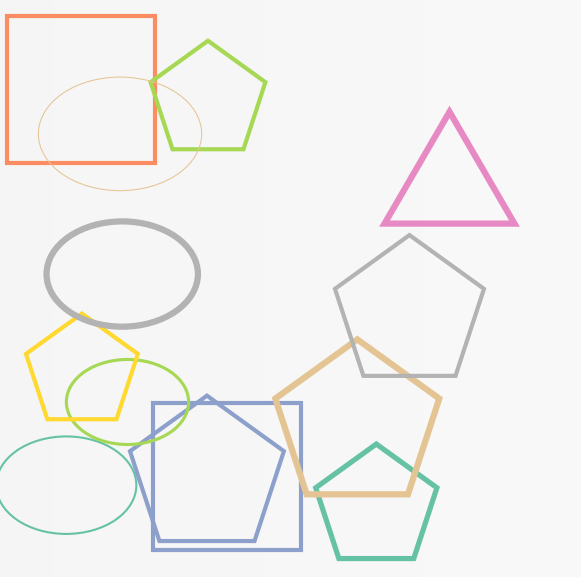[{"shape": "pentagon", "thickness": 2.5, "radius": 0.55, "center": [0.647, 0.121]}, {"shape": "oval", "thickness": 1, "radius": 0.6, "center": [0.114, 0.159]}, {"shape": "square", "thickness": 2, "radius": 0.64, "center": [0.14, 0.844]}, {"shape": "pentagon", "thickness": 2, "radius": 0.7, "center": [0.356, 0.175]}, {"shape": "square", "thickness": 2, "radius": 0.64, "center": [0.39, 0.174]}, {"shape": "triangle", "thickness": 3, "radius": 0.65, "center": [0.773, 0.676]}, {"shape": "oval", "thickness": 1.5, "radius": 0.53, "center": [0.219, 0.303]}, {"shape": "pentagon", "thickness": 2, "radius": 0.52, "center": [0.358, 0.825]}, {"shape": "pentagon", "thickness": 2, "radius": 0.51, "center": [0.141, 0.355]}, {"shape": "oval", "thickness": 0.5, "radius": 0.7, "center": [0.207, 0.767]}, {"shape": "pentagon", "thickness": 3, "radius": 0.74, "center": [0.615, 0.263]}, {"shape": "pentagon", "thickness": 2, "radius": 0.67, "center": [0.704, 0.457]}, {"shape": "oval", "thickness": 3, "radius": 0.65, "center": [0.21, 0.525]}]